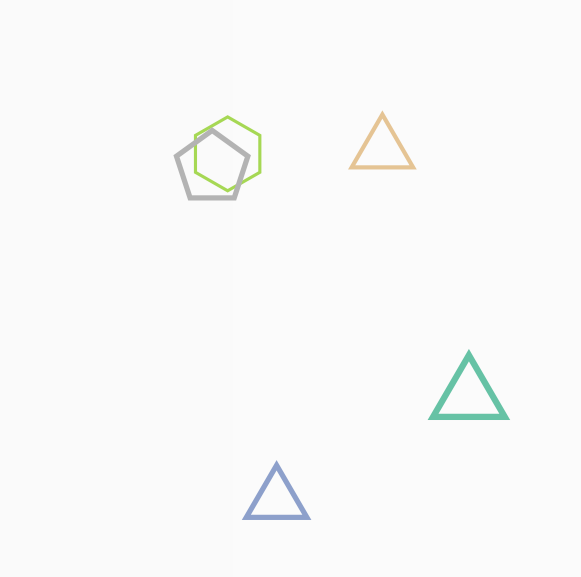[{"shape": "triangle", "thickness": 3, "radius": 0.36, "center": [0.807, 0.313]}, {"shape": "triangle", "thickness": 2.5, "radius": 0.3, "center": [0.476, 0.133]}, {"shape": "hexagon", "thickness": 1.5, "radius": 0.32, "center": [0.392, 0.733]}, {"shape": "triangle", "thickness": 2, "radius": 0.31, "center": [0.658, 0.74]}, {"shape": "pentagon", "thickness": 2.5, "radius": 0.32, "center": [0.365, 0.709]}]